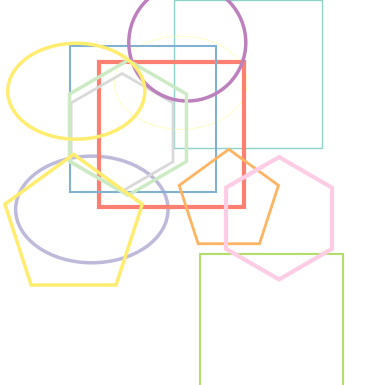[{"shape": "square", "thickness": 1, "radius": 0.96, "center": [0.644, 0.808]}, {"shape": "oval", "thickness": 0.5, "radius": 0.86, "center": [0.469, 0.785]}, {"shape": "oval", "thickness": 2.5, "radius": 0.99, "center": [0.239, 0.456]}, {"shape": "square", "thickness": 3, "radius": 0.94, "center": [0.446, 0.651]}, {"shape": "square", "thickness": 1.5, "radius": 0.95, "center": [0.372, 0.691]}, {"shape": "pentagon", "thickness": 2, "radius": 0.68, "center": [0.594, 0.477]}, {"shape": "square", "thickness": 1.5, "radius": 0.93, "center": [0.705, 0.155]}, {"shape": "hexagon", "thickness": 3, "radius": 0.79, "center": [0.725, 0.433]}, {"shape": "hexagon", "thickness": 2, "radius": 0.76, "center": [0.317, 0.656]}, {"shape": "circle", "thickness": 2.5, "radius": 0.76, "center": [0.486, 0.89]}, {"shape": "hexagon", "thickness": 2.5, "radius": 0.88, "center": [0.332, 0.668]}, {"shape": "oval", "thickness": 2.5, "radius": 0.89, "center": [0.198, 0.763]}, {"shape": "pentagon", "thickness": 2.5, "radius": 0.94, "center": [0.191, 0.412]}]